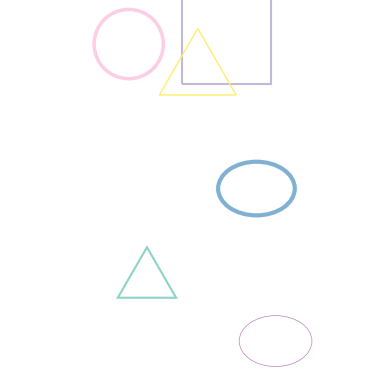[{"shape": "triangle", "thickness": 1.5, "radius": 0.44, "center": [0.382, 0.27]}, {"shape": "square", "thickness": 1.5, "radius": 0.58, "center": [0.588, 0.898]}, {"shape": "oval", "thickness": 3, "radius": 0.5, "center": [0.666, 0.51]}, {"shape": "circle", "thickness": 2.5, "radius": 0.45, "center": [0.334, 0.886]}, {"shape": "oval", "thickness": 0.5, "radius": 0.47, "center": [0.716, 0.114]}, {"shape": "triangle", "thickness": 1, "radius": 0.58, "center": [0.514, 0.811]}]